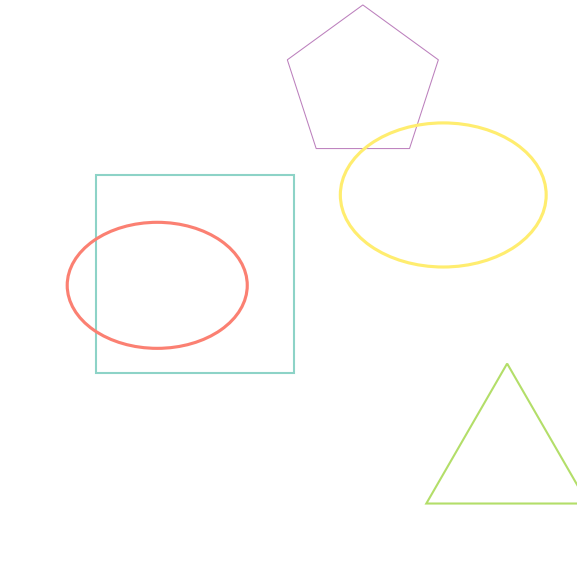[{"shape": "square", "thickness": 1, "radius": 0.86, "center": [0.338, 0.525]}, {"shape": "oval", "thickness": 1.5, "radius": 0.78, "center": [0.272, 0.505]}, {"shape": "triangle", "thickness": 1, "radius": 0.81, "center": [0.878, 0.208]}, {"shape": "pentagon", "thickness": 0.5, "radius": 0.69, "center": [0.628, 0.853]}, {"shape": "oval", "thickness": 1.5, "radius": 0.89, "center": [0.768, 0.662]}]